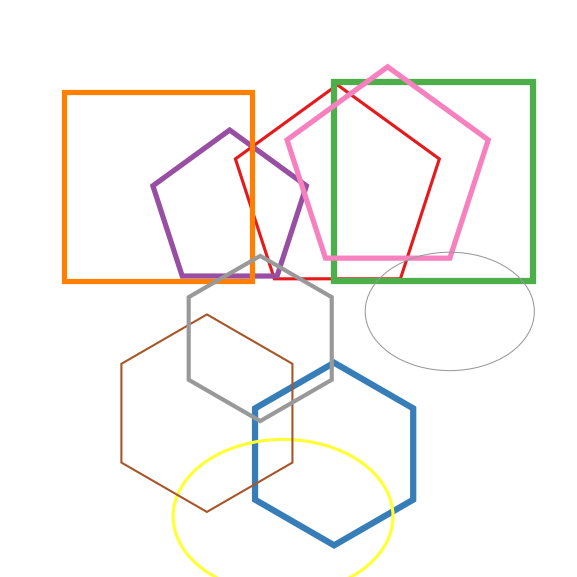[{"shape": "pentagon", "thickness": 1.5, "radius": 0.93, "center": [0.584, 0.667]}, {"shape": "hexagon", "thickness": 3, "radius": 0.79, "center": [0.579, 0.213]}, {"shape": "square", "thickness": 3, "radius": 0.86, "center": [0.751, 0.686]}, {"shape": "pentagon", "thickness": 2.5, "radius": 0.7, "center": [0.398, 0.634]}, {"shape": "square", "thickness": 2.5, "radius": 0.82, "center": [0.274, 0.676]}, {"shape": "oval", "thickness": 1.5, "radius": 0.95, "center": [0.49, 0.105]}, {"shape": "hexagon", "thickness": 1, "radius": 0.85, "center": [0.358, 0.284]}, {"shape": "pentagon", "thickness": 2.5, "radius": 0.92, "center": [0.671, 0.7]}, {"shape": "oval", "thickness": 0.5, "radius": 0.73, "center": [0.779, 0.46]}, {"shape": "hexagon", "thickness": 2, "radius": 0.72, "center": [0.451, 0.413]}]